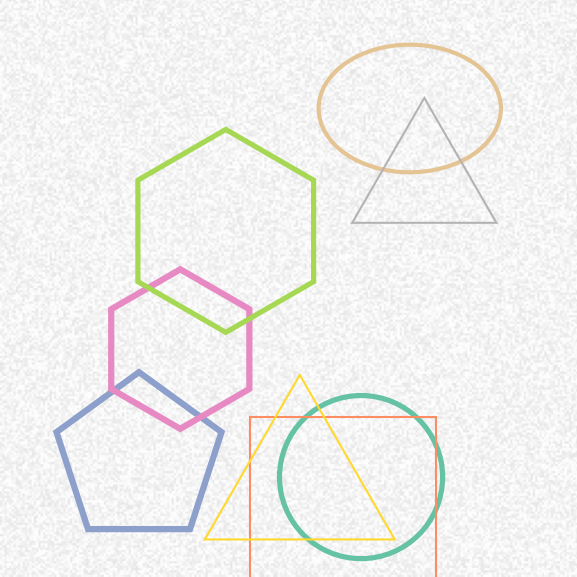[{"shape": "circle", "thickness": 2.5, "radius": 0.71, "center": [0.625, 0.173]}, {"shape": "square", "thickness": 1, "radius": 0.81, "center": [0.594, 0.116]}, {"shape": "pentagon", "thickness": 3, "radius": 0.75, "center": [0.241, 0.204]}, {"shape": "hexagon", "thickness": 3, "radius": 0.69, "center": [0.312, 0.395]}, {"shape": "hexagon", "thickness": 2.5, "radius": 0.88, "center": [0.391, 0.599]}, {"shape": "triangle", "thickness": 1, "radius": 0.95, "center": [0.519, 0.16]}, {"shape": "oval", "thickness": 2, "radius": 0.79, "center": [0.71, 0.811]}, {"shape": "triangle", "thickness": 1, "radius": 0.72, "center": [0.735, 0.685]}]